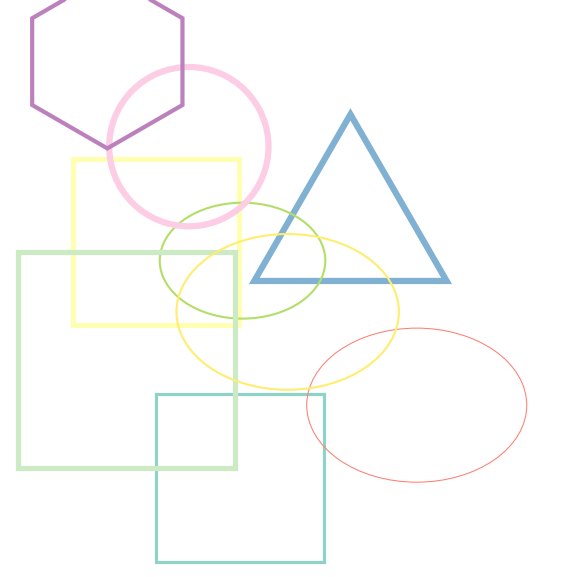[{"shape": "square", "thickness": 1.5, "radius": 0.73, "center": [0.415, 0.172]}, {"shape": "square", "thickness": 2.5, "radius": 0.72, "center": [0.27, 0.58]}, {"shape": "oval", "thickness": 0.5, "radius": 0.95, "center": [0.722, 0.298]}, {"shape": "triangle", "thickness": 3, "radius": 0.96, "center": [0.607, 0.609]}, {"shape": "oval", "thickness": 1, "radius": 0.72, "center": [0.42, 0.548]}, {"shape": "circle", "thickness": 3, "radius": 0.69, "center": [0.327, 0.745]}, {"shape": "hexagon", "thickness": 2, "radius": 0.75, "center": [0.186, 0.892]}, {"shape": "square", "thickness": 2.5, "radius": 0.94, "center": [0.219, 0.376]}, {"shape": "oval", "thickness": 1, "radius": 0.96, "center": [0.498, 0.459]}]